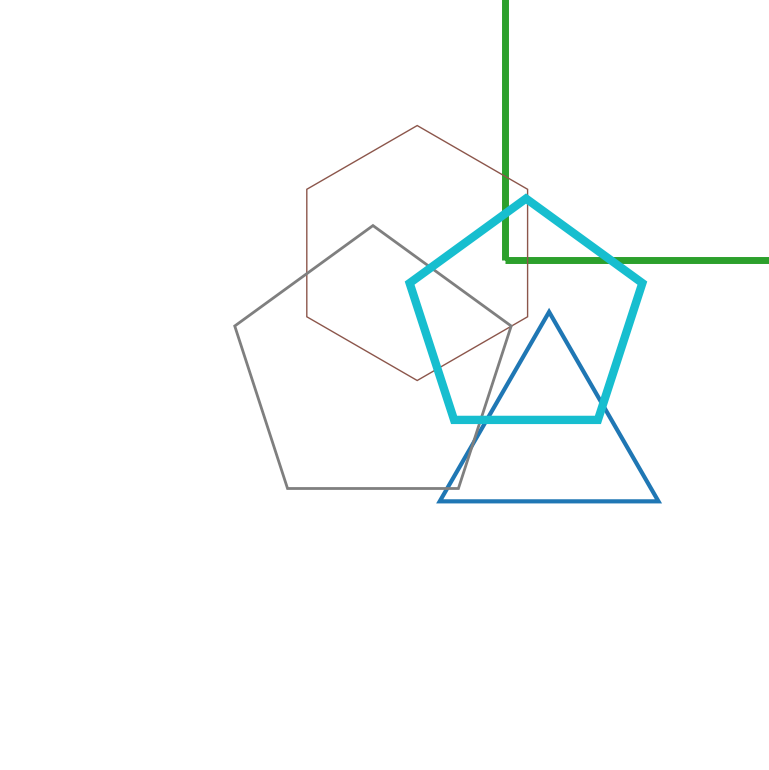[{"shape": "triangle", "thickness": 1.5, "radius": 0.82, "center": [0.713, 0.431]}, {"shape": "square", "thickness": 2.5, "radius": 0.96, "center": [0.848, 0.854]}, {"shape": "hexagon", "thickness": 0.5, "radius": 0.83, "center": [0.542, 0.671]}, {"shape": "pentagon", "thickness": 1, "radius": 0.94, "center": [0.484, 0.518]}, {"shape": "pentagon", "thickness": 3, "radius": 0.79, "center": [0.683, 0.583]}]